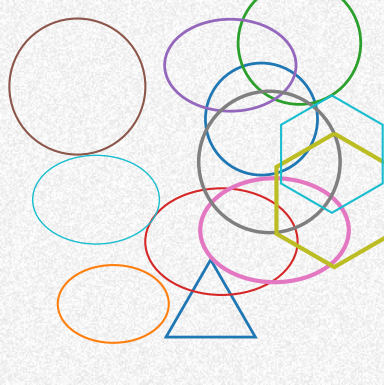[{"shape": "circle", "thickness": 2, "radius": 0.73, "center": [0.679, 0.691]}, {"shape": "triangle", "thickness": 2, "radius": 0.67, "center": [0.547, 0.191]}, {"shape": "oval", "thickness": 1.5, "radius": 0.72, "center": [0.294, 0.211]}, {"shape": "circle", "thickness": 2, "radius": 0.8, "center": [0.778, 0.888]}, {"shape": "oval", "thickness": 1.5, "radius": 0.99, "center": [0.575, 0.372]}, {"shape": "oval", "thickness": 2, "radius": 0.85, "center": [0.598, 0.831]}, {"shape": "circle", "thickness": 1.5, "radius": 0.88, "center": [0.201, 0.775]}, {"shape": "oval", "thickness": 3, "radius": 0.96, "center": [0.713, 0.402]}, {"shape": "circle", "thickness": 2.5, "radius": 0.92, "center": [0.7, 0.579]}, {"shape": "hexagon", "thickness": 3, "radius": 0.87, "center": [0.868, 0.48]}, {"shape": "hexagon", "thickness": 1.5, "radius": 0.76, "center": [0.862, 0.6]}, {"shape": "oval", "thickness": 1, "radius": 0.82, "center": [0.249, 0.481]}]